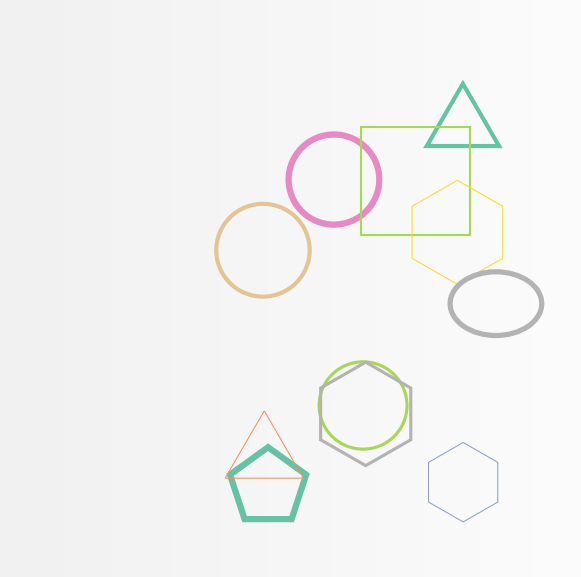[{"shape": "triangle", "thickness": 2, "radius": 0.36, "center": [0.796, 0.782]}, {"shape": "pentagon", "thickness": 3, "radius": 0.34, "center": [0.461, 0.156]}, {"shape": "triangle", "thickness": 0.5, "radius": 0.39, "center": [0.455, 0.21]}, {"shape": "hexagon", "thickness": 0.5, "radius": 0.34, "center": [0.797, 0.164]}, {"shape": "circle", "thickness": 3, "radius": 0.39, "center": [0.575, 0.688]}, {"shape": "square", "thickness": 1, "radius": 0.47, "center": [0.714, 0.686]}, {"shape": "circle", "thickness": 1.5, "radius": 0.38, "center": [0.625, 0.297]}, {"shape": "hexagon", "thickness": 0.5, "radius": 0.45, "center": [0.787, 0.597]}, {"shape": "circle", "thickness": 2, "radius": 0.4, "center": [0.452, 0.566]}, {"shape": "oval", "thickness": 2.5, "radius": 0.39, "center": [0.853, 0.473]}, {"shape": "hexagon", "thickness": 1.5, "radius": 0.45, "center": [0.629, 0.282]}]